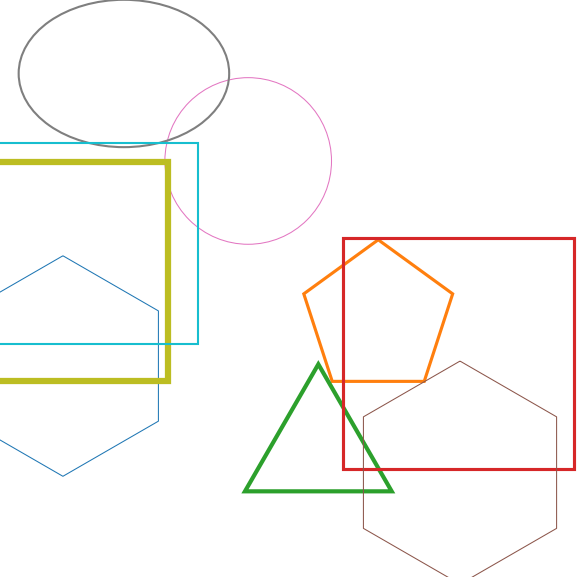[{"shape": "hexagon", "thickness": 0.5, "radius": 0.95, "center": [0.109, 0.365]}, {"shape": "pentagon", "thickness": 1.5, "radius": 0.68, "center": [0.655, 0.448]}, {"shape": "triangle", "thickness": 2, "radius": 0.73, "center": [0.551, 0.222]}, {"shape": "square", "thickness": 1.5, "radius": 1.0, "center": [0.795, 0.387]}, {"shape": "hexagon", "thickness": 0.5, "radius": 0.97, "center": [0.797, 0.181]}, {"shape": "circle", "thickness": 0.5, "radius": 0.72, "center": [0.43, 0.72]}, {"shape": "oval", "thickness": 1, "radius": 0.91, "center": [0.215, 0.872]}, {"shape": "square", "thickness": 3, "radius": 0.95, "center": [0.101, 0.529]}, {"shape": "square", "thickness": 1, "radius": 0.87, "center": [0.169, 0.578]}]